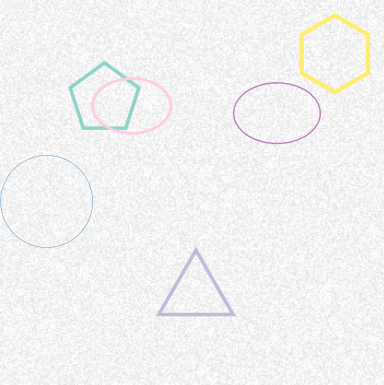[{"shape": "pentagon", "thickness": 2.5, "radius": 0.47, "center": [0.272, 0.743]}, {"shape": "triangle", "thickness": 2.5, "radius": 0.56, "center": [0.509, 0.239]}, {"shape": "circle", "thickness": 0.5, "radius": 0.6, "center": [0.121, 0.477]}, {"shape": "oval", "thickness": 2, "radius": 0.51, "center": [0.343, 0.725]}, {"shape": "oval", "thickness": 1, "radius": 0.56, "center": [0.719, 0.706]}, {"shape": "hexagon", "thickness": 3, "radius": 0.5, "center": [0.87, 0.86]}]